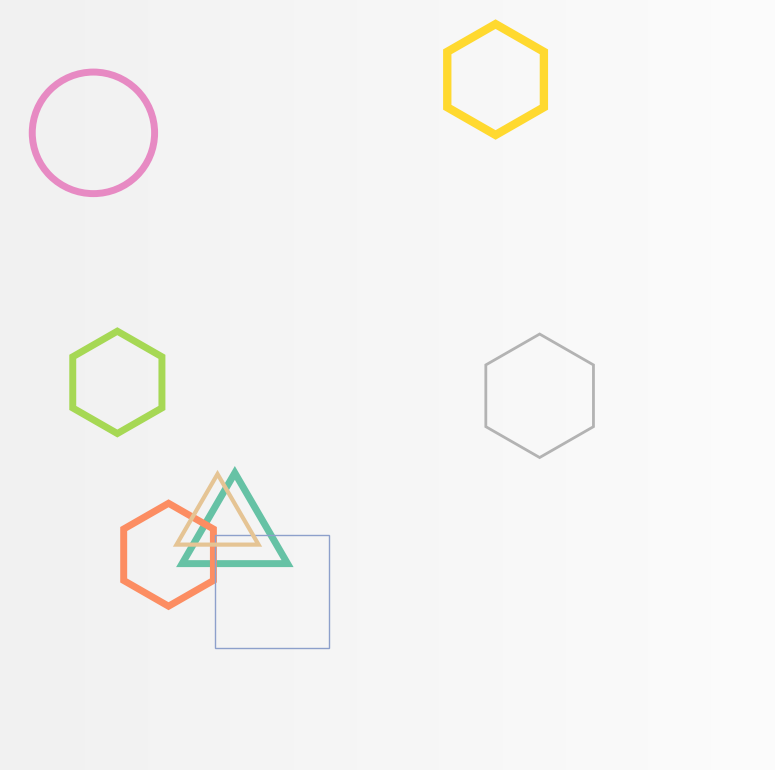[{"shape": "triangle", "thickness": 2.5, "radius": 0.39, "center": [0.303, 0.307]}, {"shape": "hexagon", "thickness": 2.5, "radius": 0.33, "center": [0.217, 0.28]}, {"shape": "square", "thickness": 0.5, "radius": 0.37, "center": [0.351, 0.232]}, {"shape": "circle", "thickness": 2.5, "radius": 0.39, "center": [0.121, 0.827]}, {"shape": "hexagon", "thickness": 2.5, "radius": 0.33, "center": [0.151, 0.503]}, {"shape": "hexagon", "thickness": 3, "radius": 0.36, "center": [0.639, 0.897]}, {"shape": "triangle", "thickness": 1.5, "radius": 0.31, "center": [0.281, 0.323]}, {"shape": "hexagon", "thickness": 1, "radius": 0.4, "center": [0.696, 0.486]}]